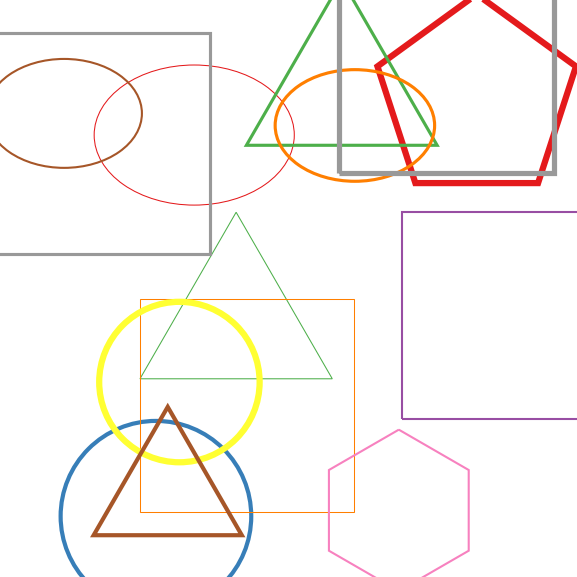[{"shape": "pentagon", "thickness": 3, "radius": 0.9, "center": [0.825, 0.828]}, {"shape": "oval", "thickness": 0.5, "radius": 0.87, "center": [0.336, 0.765]}, {"shape": "circle", "thickness": 2, "radius": 0.83, "center": [0.27, 0.105]}, {"shape": "triangle", "thickness": 0.5, "radius": 0.96, "center": [0.409, 0.439]}, {"shape": "triangle", "thickness": 1.5, "radius": 0.95, "center": [0.592, 0.843]}, {"shape": "square", "thickness": 1, "radius": 0.9, "center": [0.876, 0.452]}, {"shape": "square", "thickness": 0.5, "radius": 0.92, "center": [0.428, 0.297]}, {"shape": "oval", "thickness": 1.5, "radius": 0.69, "center": [0.615, 0.782]}, {"shape": "circle", "thickness": 3, "radius": 0.69, "center": [0.311, 0.338]}, {"shape": "oval", "thickness": 1, "radius": 0.67, "center": [0.111, 0.803]}, {"shape": "triangle", "thickness": 2, "radius": 0.74, "center": [0.29, 0.146]}, {"shape": "hexagon", "thickness": 1, "radius": 0.7, "center": [0.691, 0.115]}, {"shape": "square", "thickness": 1.5, "radius": 0.96, "center": [0.172, 0.751]}, {"shape": "square", "thickness": 2.5, "radius": 0.93, "center": [0.774, 0.885]}]